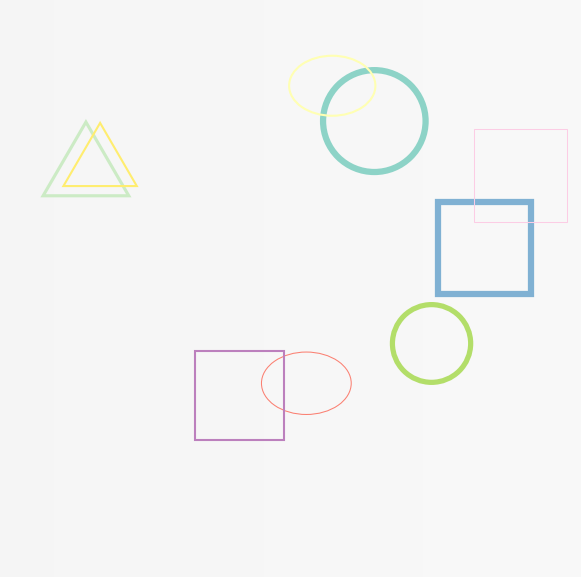[{"shape": "circle", "thickness": 3, "radius": 0.44, "center": [0.644, 0.789]}, {"shape": "oval", "thickness": 1, "radius": 0.37, "center": [0.572, 0.851]}, {"shape": "oval", "thickness": 0.5, "radius": 0.39, "center": [0.527, 0.335]}, {"shape": "square", "thickness": 3, "radius": 0.4, "center": [0.834, 0.57]}, {"shape": "circle", "thickness": 2.5, "radius": 0.34, "center": [0.742, 0.404]}, {"shape": "square", "thickness": 0.5, "radius": 0.4, "center": [0.895, 0.695]}, {"shape": "square", "thickness": 1, "radius": 0.39, "center": [0.412, 0.314]}, {"shape": "triangle", "thickness": 1.5, "radius": 0.43, "center": [0.148, 0.703]}, {"shape": "triangle", "thickness": 1, "radius": 0.36, "center": [0.172, 0.713]}]